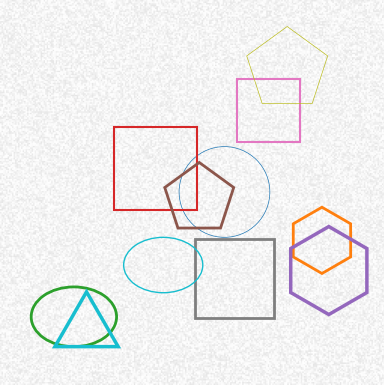[{"shape": "circle", "thickness": 0.5, "radius": 0.59, "center": [0.583, 0.501]}, {"shape": "hexagon", "thickness": 2, "radius": 0.43, "center": [0.836, 0.376]}, {"shape": "oval", "thickness": 2, "radius": 0.55, "center": [0.192, 0.177]}, {"shape": "square", "thickness": 1.5, "radius": 0.54, "center": [0.403, 0.562]}, {"shape": "hexagon", "thickness": 2.5, "radius": 0.57, "center": [0.854, 0.297]}, {"shape": "pentagon", "thickness": 2, "radius": 0.47, "center": [0.518, 0.484]}, {"shape": "square", "thickness": 1.5, "radius": 0.41, "center": [0.697, 0.713]}, {"shape": "square", "thickness": 2, "radius": 0.51, "center": [0.61, 0.278]}, {"shape": "pentagon", "thickness": 0.5, "radius": 0.55, "center": [0.746, 0.821]}, {"shape": "oval", "thickness": 1, "radius": 0.51, "center": [0.424, 0.312]}, {"shape": "triangle", "thickness": 2.5, "radius": 0.47, "center": [0.225, 0.147]}]